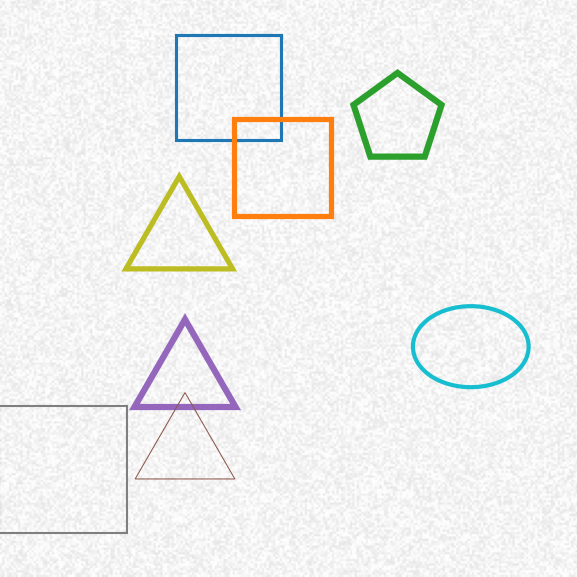[{"shape": "square", "thickness": 1.5, "radius": 0.45, "center": [0.396, 0.848]}, {"shape": "square", "thickness": 2.5, "radius": 0.42, "center": [0.489, 0.709]}, {"shape": "pentagon", "thickness": 3, "radius": 0.4, "center": [0.688, 0.793]}, {"shape": "triangle", "thickness": 3, "radius": 0.51, "center": [0.32, 0.345]}, {"shape": "triangle", "thickness": 0.5, "radius": 0.5, "center": [0.32, 0.22]}, {"shape": "square", "thickness": 1, "radius": 0.55, "center": [0.11, 0.186]}, {"shape": "triangle", "thickness": 2.5, "radius": 0.53, "center": [0.31, 0.587]}, {"shape": "oval", "thickness": 2, "radius": 0.5, "center": [0.815, 0.399]}]